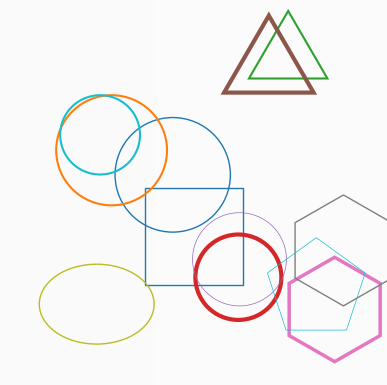[{"shape": "square", "thickness": 1, "radius": 0.63, "center": [0.501, 0.385]}, {"shape": "circle", "thickness": 1, "radius": 0.74, "center": [0.446, 0.546]}, {"shape": "circle", "thickness": 1.5, "radius": 0.72, "center": [0.288, 0.61]}, {"shape": "triangle", "thickness": 1.5, "radius": 0.58, "center": [0.744, 0.855]}, {"shape": "circle", "thickness": 3, "radius": 0.55, "center": [0.615, 0.28]}, {"shape": "circle", "thickness": 0.5, "radius": 0.61, "center": [0.618, 0.326]}, {"shape": "triangle", "thickness": 3, "radius": 0.67, "center": [0.694, 0.826]}, {"shape": "hexagon", "thickness": 2.5, "radius": 0.68, "center": [0.864, 0.196]}, {"shape": "hexagon", "thickness": 1, "radius": 0.72, "center": [0.886, 0.35]}, {"shape": "oval", "thickness": 1, "radius": 0.74, "center": [0.25, 0.21]}, {"shape": "circle", "thickness": 1.5, "radius": 0.51, "center": [0.258, 0.65]}, {"shape": "pentagon", "thickness": 0.5, "radius": 0.66, "center": [0.816, 0.25]}]